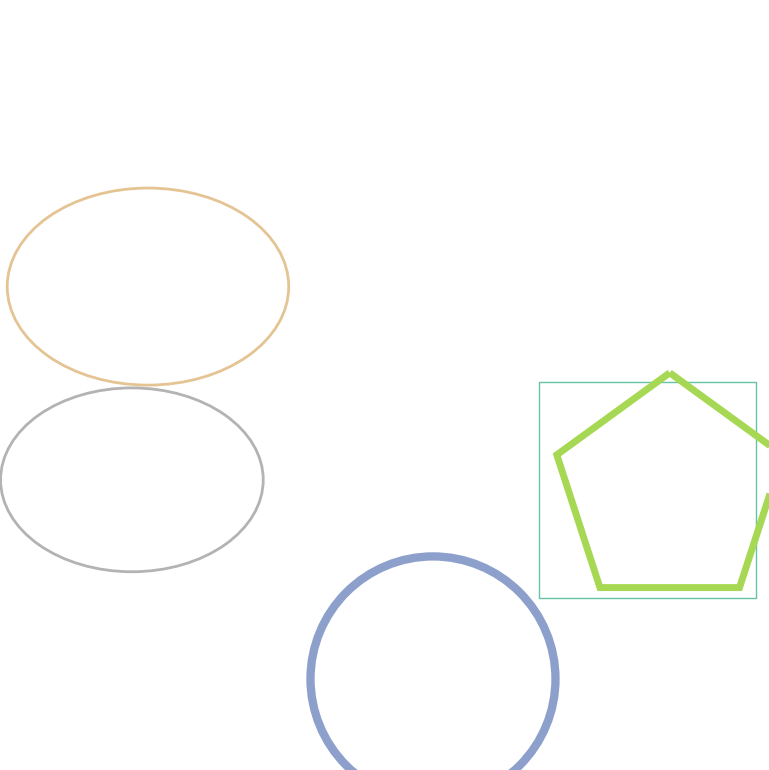[{"shape": "square", "thickness": 0.5, "radius": 0.7, "center": [0.841, 0.364]}, {"shape": "circle", "thickness": 3, "radius": 0.8, "center": [0.562, 0.118]}, {"shape": "pentagon", "thickness": 2.5, "radius": 0.77, "center": [0.87, 0.362]}, {"shape": "oval", "thickness": 1, "radius": 0.91, "center": [0.192, 0.628]}, {"shape": "oval", "thickness": 1, "radius": 0.85, "center": [0.171, 0.377]}]